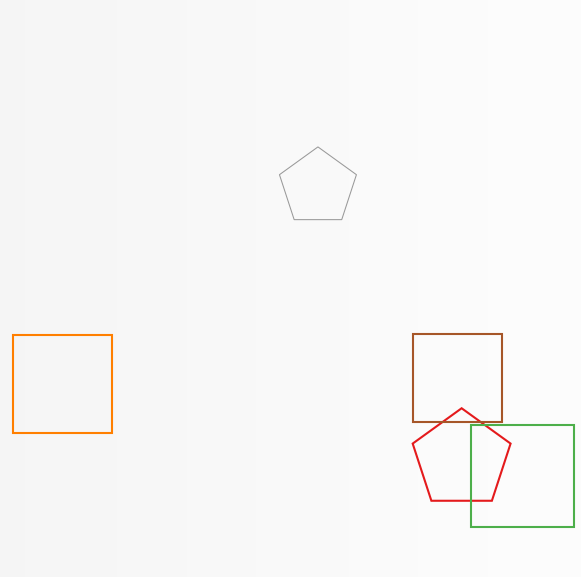[{"shape": "pentagon", "thickness": 1, "radius": 0.44, "center": [0.794, 0.204]}, {"shape": "square", "thickness": 1, "radius": 0.44, "center": [0.899, 0.175]}, {"shape": "square", "thickness": 1, "radius": 0.43, "center": [0.107, 0.334]}, {"shape": "square", "thickness": 1, "radius": 0.38, "center": [0.787, 0.345]}, {"shape": "pentagon", "thickness": 0.5, "radius": 0.35, "center": [0.547, 0.675]}]